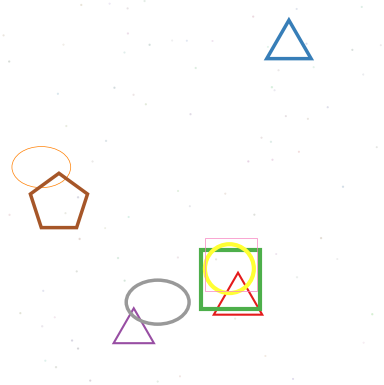[{"shape": "triangle", "thickness": 1.5, "radius": 0.36, "center": [0.618, 0.219]}, {"shape": "triangle", "thickness": 2.5, "radius": 0.33, "center": [0.75, 0.881]}, {"shape": "square", "thickness": 3, "radius": 0.38, "center": [0.599, 0.274]}, {"shape": "triangle", "thickness": 1.5, "radius": 0.3, "center": [0.347, 0.139]}, {"shape": "oval", "thickness": 0.5, "radius": 0.38, "center": [0.107, 0.566]}, {"shape": "circle", "thickness": 3, "radius": 0.32, "center": [0.596, 0.302]}, {"shape": "pentagon", "thickness": 2.5, "radius": 0.39, "center": [0.153, 0.472]}, {"shape": "square", "thickness": 0.5, "radius": 0.34, "center": [0.6, 0.312]}, {"shape": "oval", "thickness": 2.5, "radius": 0.41, "center": [0.41, 0.215]}]